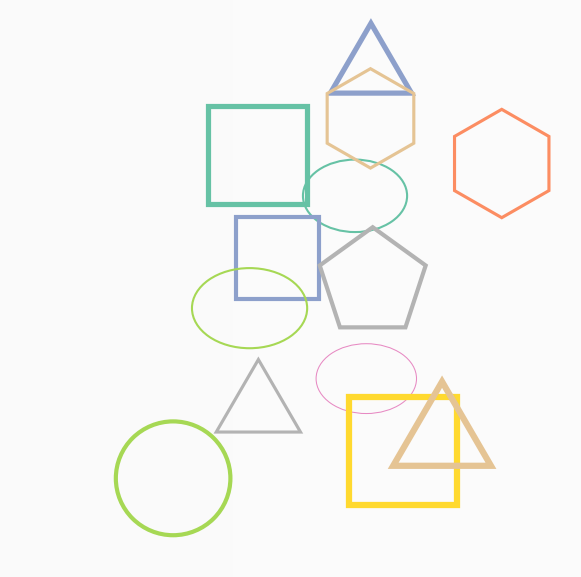[{"shape": "oval", "thickness": 1, "radius": 0.45, "center": [0.611, 0.66]}, {"shape": "square", "thickness": 2.5, "radius": 0.43, "center": [0.443, 0.731]}, {"shape": "hexagon", "thickness": 1.5, "radius": 0.47, "center": [0.863, 0.716]}, {"shape": "square", "thickness": 2, "radius": 0.35, "center": [0.477, 0.553]}, {"shape": "triangle", "thickness": 2.5, "radius": 0.4, "center": [0.638, 0.878]}, {"shape": "oval", "thickness": 0.5, "radius": 0.43, "center": [0.63, 0.344]}, {"shape": "circle", "thickness": 2, "radius": 0.49, "center": [0.298, 0.171]}, {"shape": "oval", "thickness": 1, "radius": 0.5, "center": [0.429, 0.466]}, {"shape": "square", "thickness": 3, "radius": 0.47, "center": [0.693, 0.219]}, {"shape": "hexagon", "thickness": 1.5, "radius": 0.43, "center": [0.637, 0.794]}, {"shape": "triangle", "thickness": 3, "radius": 0.49, "center": [0.761, 0.241]}, {"shape": "pentagon", "thickness": 2, "radius": 0.48, "center": [0.641, 0.51]}, {"shape": "triangle", "thickness": 1.5, "radius": 0.42, "center": [0.445, 0.293]}]